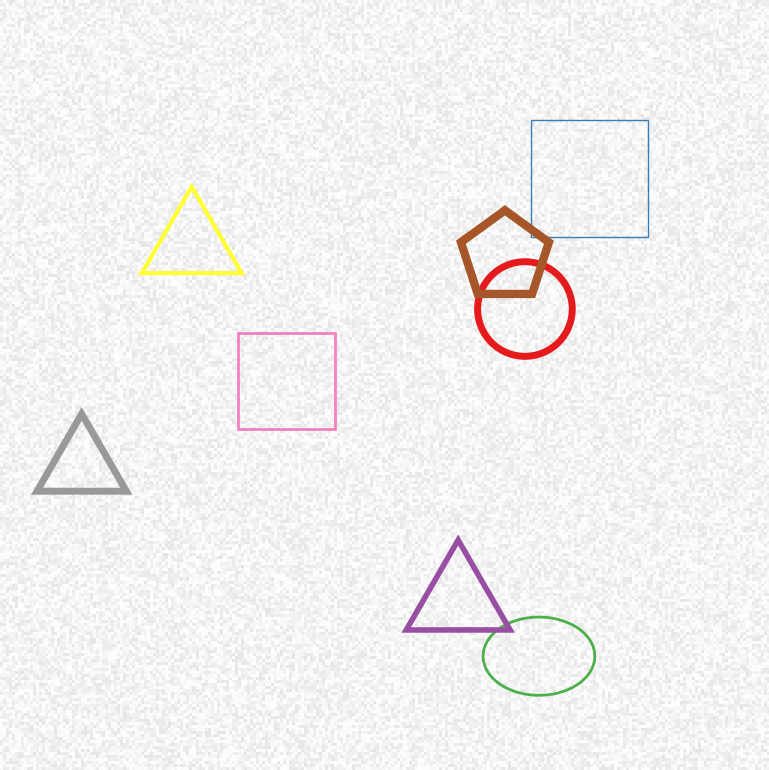[{"shape": "circle", "thickness": 2.5, "radius": 0.31, "center": [0.682, 0.599]}, {"shape": "square", "thickness": 0.5, "radius": 0.38, "center": [0.765, 0.768]}, {"shape": "oval", "thickness": 1, "radius": 0.36, "center": [0.7, 0.148]}, {"shape": "triangle", "thickness": 2, "radius": 0.39, "center": [0.595, 0.221]}, {"shape": "triangle", "thickness": 1.5, "radius": 0.37, "center": [0.249, 0.683]}, {"shape": "pentagon", "thickness": 3, "radius": 0.3, "center": [0.656, 0.667]}, {"shape": "square", "thickness": 1, "radius": 0.31, "center": [0.372, 0.505]}, {"shape": "triangle", "thickness": 2.5, "radius": 0.33, "center": [0.106, 0.396]}]